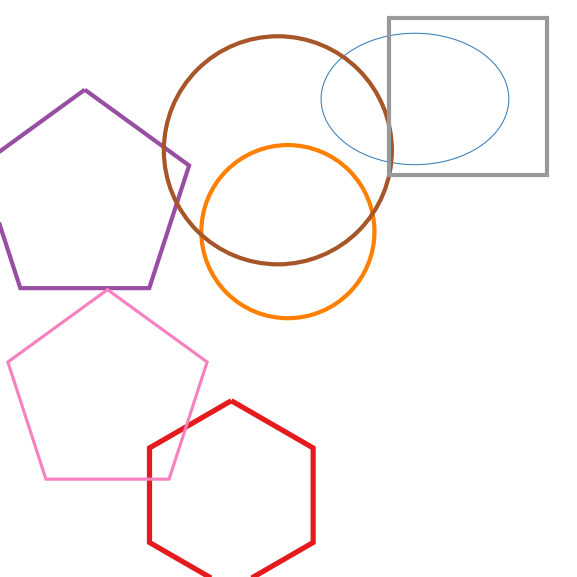[{"shape": "hexagon", "thickness": 2.5, "radius": 0.82, "center": [0.401, 0.142]}, {"shape": "oval", "thickness": 0.5, "radius": 0.81, "center": [0.719, 0.828]}, {"shape": "pentagon", "thickness": 2, "radius": 0.95, "center": [0.147, 0.654]}, {"shape": "circle", "thickness": 2, "radius": 0.75, "center": [0.499, 0.598]}, {"shape": "circle", "thickness": 2, "radius": 0.99, "center": [0.481, 0.739]}, {"shape": "pentagon", "thickness": 1.5, "radius": 0.91, "center": [0.186, 0.316]}, {"shape": "square", "thickness": 2, "radius": 0.68, "center": [0.81, 0.832]}]